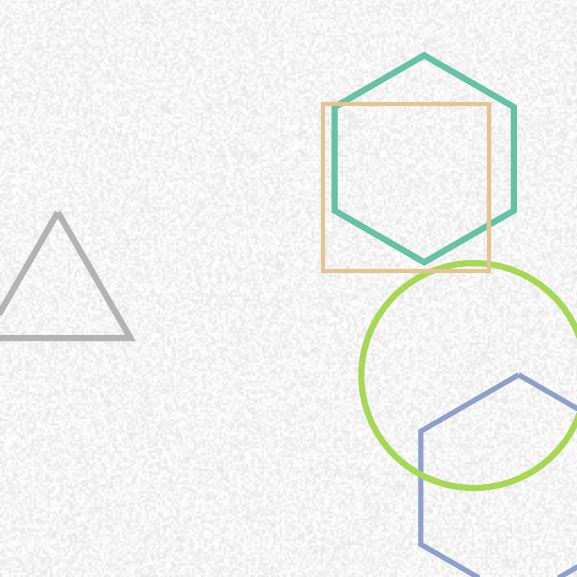[{"shape": "hexagon", "thickness": 3, "radius": 0.9, "center": [0.735, 0.724]}, {"shape": "hexagon", "thickness": 2.5, "radius": 0.98, "center": [0.898, 0.154]}, {"shape": "circle", "thickness": 3, "radius": 0.97, "center": [0.82, 0.349]}, {"shape": "square", "thickness": 2, "radius": 0.72, "center": [0.703, 0.674]}, {"shape": "triangle", "thickness": 3, "radius": 0.73, "center": [0.1, 0.486]}]